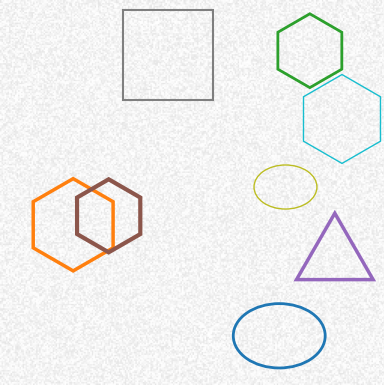[{"shape": "oval", "thickness": 2, "radius": 0.6, "center": [0.725, 0.128]}, {"shape": "hexagon", "thickness": 2.5, "radius": 0.6, "center": [0.19, 0.416]}, {"shape": "hexagon", "thickness": 2, "radius": 0.48, "center": [0.805, 0.868]}, {"shape": "triangle", "thickness": 2.5, "radius": 0.57, "center": [0.87, 0.331]}, {"shape": "hexagon", "thickness": 3, "radius": 0.47, "center": [0.282, 0.439]}, {"shape": "square", "thickness": 1.5, "radius": 0.58, "center": [0.438, 0.857]}, {"shape": "oval", "thickness": 1, "radius": 0.41, "center": [0.741, 0.514]}, {"shape": "hexagon", "thickness": 1, "radius": 0.58, "center": [0.888, 0.691]}]